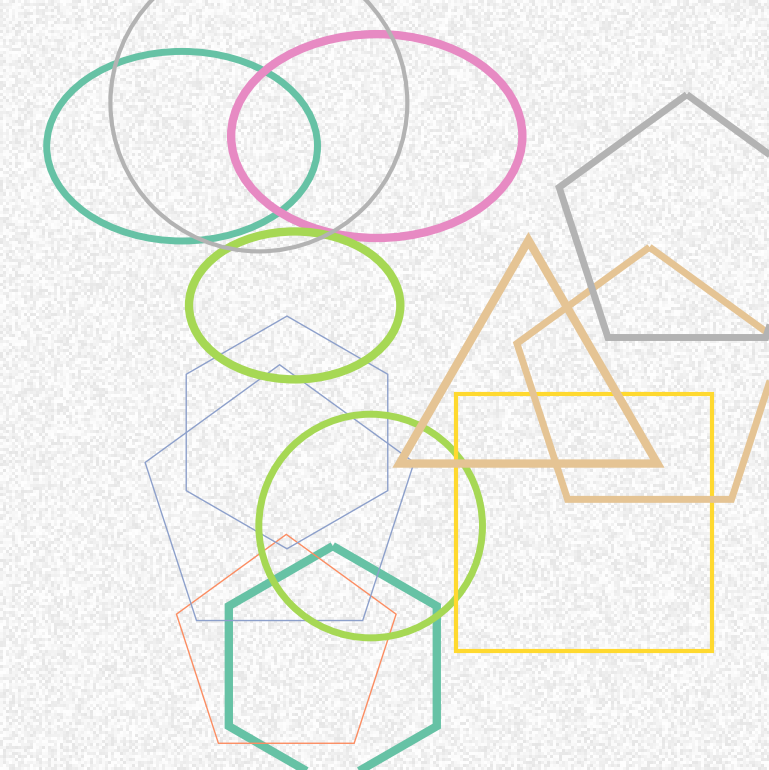[{"shape": "hexagon", "thickness": 3, "radius": 0.78, "center": [0.432, 0.135]}, {"shape": "oval", "thickness": 2.5, "radius": 0.88, "center": [0.237, 0.81]}, {"shape": "pentagon", "thickness": 0.5, "radius": 0.75, "center": [0.372, 0.156]}, {"shape": "hexagon", "thickness": 0.5, "radius": 0.76, "center": [0.373, 0.438]}, {"shape": "pentagon", "thickness": 0.5, "radius": 0.92, "center": [0.363, 0.343]}, {"shape": "oval", "thickness": 3, "radius": 0.95, "center": [0.489, 0.823]}, {"shape": "oval", "thickness": 3, "radius": 0.69, "center": [0.383, 0.603]}, {"shape": "circle", "thickness": 2.5, "radius": 0.73, "center": [0.481, 0.317]}, {"shape": "square", "thickness": 1.5, "radius": 0.83, "center": [0.758, 0.321]}, {"shape": "pentagon", "thickness": 2.5, "radius": 0.91, "center": [0.844, 0.498]}, {"shape": "triangle", "thickness": 3, "radius": 0.97, "center": [0.686, 0.495]}, {"shape": "pentagon", "thickness": 2.5, "radius": 0.87, "center": [0.892, 0.703]}, {"shape": "circle", "thickness": 1.5, "radius": 0.96, "center": [0.336, 0.866]}]